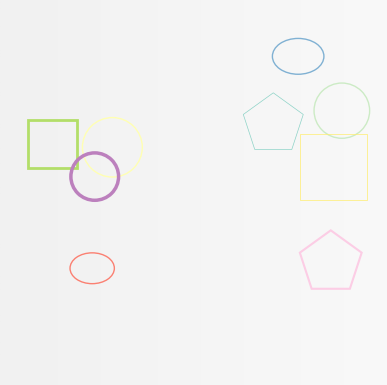[{"shape": "pentagon", "thickness": 0.5, "radius": 0.41, "center": [0.705, 0.678]}, {"shape": "circle", "thickness": 1, "radius": 0.39, "center": [0.29, 0.617]}, {"shape": "oval", "thickness": 1, "radius": 0.29, "center": [0.238, 0.303]}, {"shape": "oval", "thickness": 1, "radius": 0.33, "center": [0.769, 0.854]}, {"shape": "square", "thickness": 2, "radius": 0.32, "center": [0.136, 0.626]}, {"shape": "pentagon", "thickness": 1.5, "radius": 0.42, "center": [0.854, 0.318]}, {"shape": "circle", "thickness": 2.5, "radius": 0.31, "center": [0.244, 0.541]}, {"shape": "circle", "thickness": 1, "radius": 0.36, "center": [0.882, 0.713]}, {"shape": "square", "thickness": 0.5, "radius": 0.43, "center": [0.861, 0.565]}]